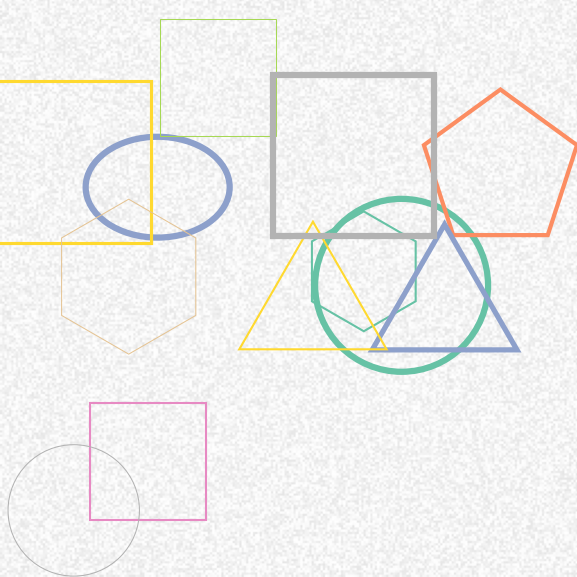[{"shape": "circle", "thickness": 3, "radius": 0.75, "center": [0.695, 0.505]}, {"shape": "hexagon", "thickness": 1, "radius": 0.52, "center": [0.63, 0.529]}, {"shape": "pentagon", "thickness": 2, "radius": 0.7, "center": [0.867, 0.705]}, {"shape": "triangle", "thickness": 2.5, "radius": 0.72, "center": [0.77, 0.466]}, {"shape": "oval", "thickness": 3, "radius": 0.62, "center": [0.273, 0.675]}, {"shape": "square", "thickness": 1, "radius": 0.5, "center": [0.256, 0.2]}, {"shape": "square", "thickness": 0.5, "radius": 0.5, "center": [0.378, 0.865]}, {"shape": "triangle", "thickness": 1, "radius": 0.74, "center": [0.542, 0.468]}, {"shape": "square", "thickness": 1.5, "radius": 0.7, "center": [0.122, 0.718]}, {"shape": "hexagon", "thickness": 0.5, "radius": 0.67, "center": [0.223, 0.52]}, {"shape": "circle", "thickness": 0.5, "radius": 0.57, "center": [0.128, 0.115]}, {"shape": "square", "thickness": 3, "radius": 0.7, "center": [0.612, 0.73]}]